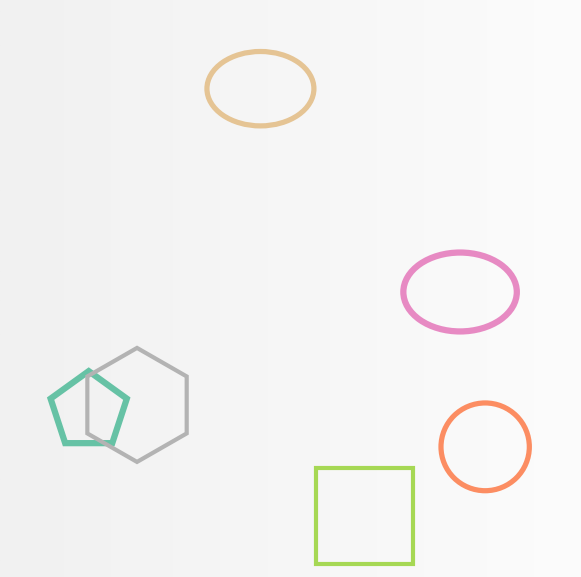[{"shape": "pentagon", "thickness": 3, "radius": 0.34, "center": [0.153, 0.288]}, {"shape": "circle", "thickness": 2.5, "radius": 0.38, "center": [0.835, 0.225]}, {"shape": "oval", "thickness": 3, "radius": 0.49, "center": [0.792, 0.494]}, {"shape": "square", "thickness": 2, "radius": 0.42, "center": [0.628, 0.106]}, {"shape": "oval", "thickness": 2.5, "radius": 0.46, "center": [0.448, 0.846]}, {"shape": "hexagon", "thickness": 2, "radius": 0.49, "center": [0.236, 0.298]}]